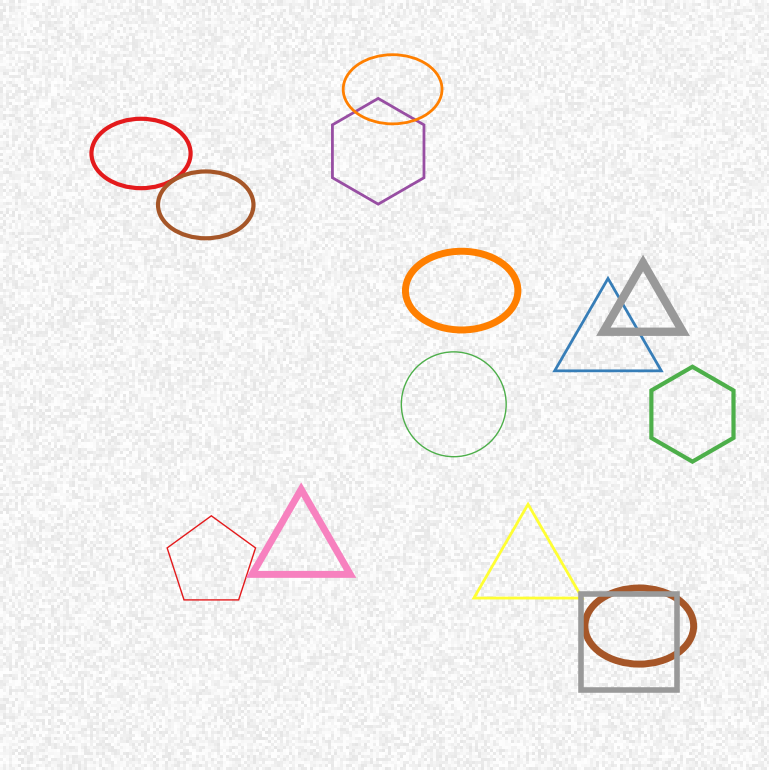[{"shape": "pentagon", "thickness": 0.5, "radius": 0.3, "center": [0.274, 0.27]}, {"shape": "oval", "thickness": 1.5, "radius": 0.32, "center": [0.183, 0.801]}, {"shape": "triangle", "thickness": 1, "radius": 0.4, "center": [0.79, 0.558]}, {"shape": "hexagon", "thickness": 1.5, "radius": 0.31, "center": [0.899, 0.462]}, {"shape": "circle", "thickness": 0.5, "radius": 0.34, "center": [0.589, 0.475]}, {"shape": "hexagon", "thickness": 1, "radius": 0.34, "center": [0.491, 0.804]}, {"shape": "oval", "thickness": 1, "radius": 0.32, "center": [0.51, 0.884]}, {"shape": "oval", "thickness": 2.5, "radius": 0.37, "center": [0.6, 0.623]}, {"shape": "triangle", "thickness": 1, "radius": 0.41, "center": [0.686, 0.264]}, {"shape": "oval", "thickness": 2.5, "radius": 0.35, "center": [0.83, 0.187]}, {"shape": "oval", "thickness": 1.5, "radius": 0.31, "center": [0.267, 0.734]}, {"shape": "triangle", "thickness": 2.5, "radius": 0.37, "center": [0.391, 0.291]}, {"shape": "square", "thickness": 2, "radius": 0.31, "center": [0.817, 0.166]}, {"shape": "triangle", "thickness": 3, "radius": 0.3, "center": [0.835, 0.599]}]